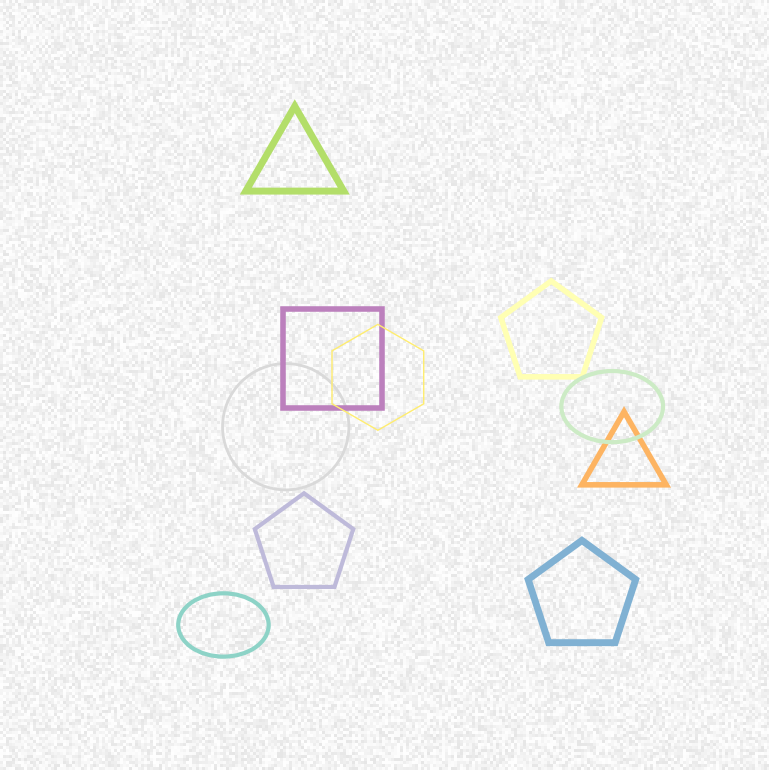[{"shape": "oval", "thickness": 1.5, "radius": 0.29, "center": [0.29, 0.188]}, {"shape": "pentagon", "thickness": 2, "radius": 0.34, "center": [0.716, 0.566]}, {"shape": "pentagon", "thickness": 1.5, "radius": 0.34, "center": [0.395, 0.292]}, {"shape": "pentagon", "thickness": 2.5, "radius": 0.37, "center": [0.756, 0.225]}, {"shape": "triangle", "thickness": 2, "radius": 0.32, "center": [0.81, 0.402]}, {"shape": "triangle", "thickness": 2.5, "radius": 0.37, "center": [0.383, 0.789]}, {"shape": "circle", "thickness": 1, "radius": 0.41, "center": [0.371, 0.446]}, {"shape": "square", "thickness": 2, "radius": 0.32, "center": [0.432, 0.534]}, {"shape": "oval", "thickness": 1.5, "radius": 0.33, "center": [0.795, 0.472]}, {"shape": "hexagon", "thickness": 0.5, "radius": 0.34, "center": [0.491, 0.51]}]